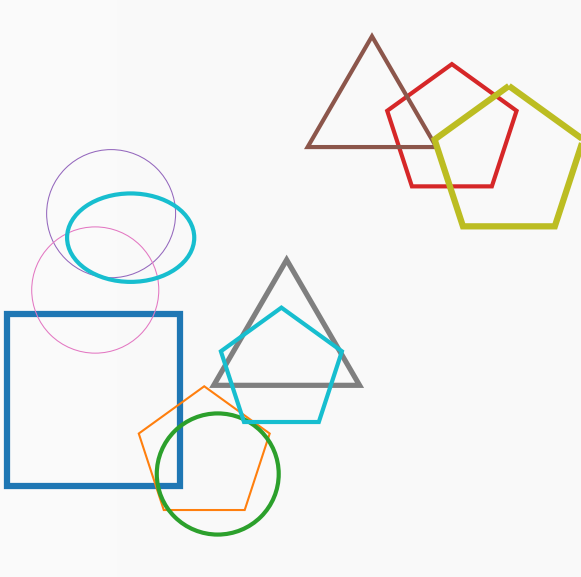[{"shape": "square", "thickness": 3, "radius": 0.74, "center": [0.16, 0.306]}, {"shape": "pentagon", "thickness": 1, "radius": 0.59, "center": [0.351, 0.212]}, {"shape": "circle", "thickness": 2, "radius": 0.52, "center": [0.375, 0.178]}, {"shape": "pentagon", "thickness": 2, "radius": 0.59, "center": [0.777, 0.771]}, {"shape": "circle", "thickness": 0.5, "radius": 0.55, "center": [0.191, 0.629]}, {"shape": "triangle", "thickness": 2, "radius": 0.64, "center": [0.64, 0.808]}, {"shape": "circle", "thickness": 0.5, "radius": 0.55, "center": [0.164, 0.497]}, {"shape": "triangle", "thickness": 2.5, "radius": 0.72, "center": [0.493, 0.404]}, {"shape": "pentagon", "thickness": 3, "radius": 0.67, "center": [0.876, 0.716]}, {"shape": "oval", "thickness": 2, "radius": 0.55, "center": [0.225, 0.588]}, {"shape": "pentagon", "thickness": 2, "radius": 0.55, "center": [0.484, 0.357]}]